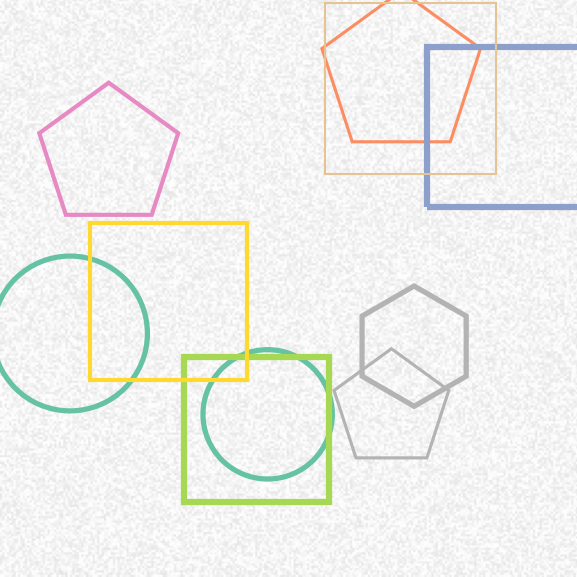[{"shape": "circle", "thickness": 2.5, "radius": 0.67, "center": [0.121, 0.422]}, {"shape": "circle", "thickness": 2.5, "radius": 0.56, "center": [0.463, 0.282]}, {"shape": "pentagon", "thickness": 1.5, "radius": 0.72, "center": [0.695, 0.87]}, {"shape": "square", "thickness": 3, "radius": 0.69, "center": [0.878, 0.779]}, {"shape": "pentagon", "thickness": 2, "radius": 0.63, "center": [0.188, 0.729]}, {"shape": "square", "thickness": 3, "radius": 0.63, "center": [0.444, 0.255]}, {"shape": "square", "thickness": 2, "radius": 0.68, "center": [0.292, 0.478]}, {"shape": "square", "thickness": 1, "radius": 0.74, "center": [0.711, 0.846]}, {"shape": "hexagon", "thickness": 2.5, "radius": 0.52, "center": [0.717, 0.4]}, {"shape": "pentagon", "thickness": 1.5, "radius": 0.52, "center": [0.678, 0.291]}]